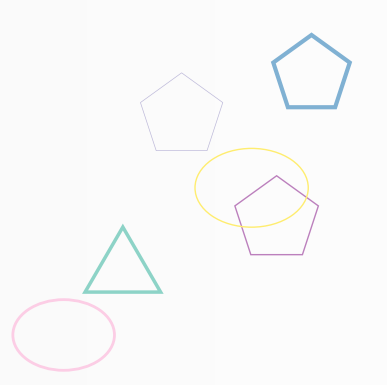[{"shape": "triangle", "thickness": 2.5, "radius": 0.56, "center": [0.317, 0.298]}, {"shape": "pentagon", "thickness": 0.5, "radius": 0.56, "center": [0.469, 0.699]}, {"shape": "pentagon", "thickness": 3, "radius": 0.52, "center": [0.804, 0.805]}, {"shape": "oval", "thickness": 2, "radius": 0.66, "center": [0.164, 0.13]}, {"shape": "pentagon", "thickness": 1, "radius": 0.57, "center": [0.714, 0.43]}, {"shape": "oval", "thickness": 1, "radius": 0.73, "center": [0.649, 0.512]}]